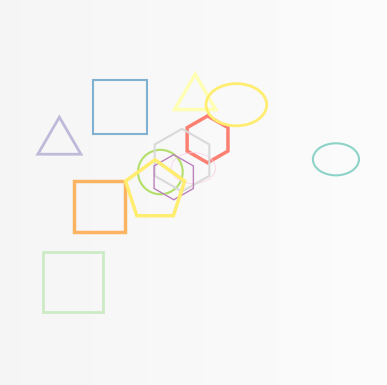[{"shape": "oval", "thickness": 1.5, "radius": 0.3, "center": [0.867, 0.586]}, {"shape": "triangle", "thickness": 2.5, "radius": 0.31, "center": [0.504, 0.746]}, {"shape": "triangle", "thickness": 2, "radius": 0.32, "center": [0.153, 0.632]}, {"shape": "hexagon", "thickness": 2.5, "radius": 0.3, "center": [0.536, 0.638]}, {"shape": "square", "thickness": 1.5, "radius": 0.35, "center": [0.31, 0.722]}, {"shape": "square", "thickness": 2.5, "radius": 0.33, "center": [0.257, 0.464]}, {"shape": "circle", "thickness": 1.5, "radius": 0.29, "center": [0.414, 0.553]}, {"shape": "oval", "thickness": 0.5, "radius": 0.29, "center": [0.499, 0.563]}, {"shape": "hexagon", "thickness": 1.5, "radius": 0.41, "center": [0.47, 0.584]}, {"shape": "hexagon", "thickness": 1, "radius": 0.29, "center": [0.448, 0.54]}, {"shape": "square", "thickness": 2, "radius": 0.39, "center": [0.188, 0.267]}, {"shape": "pentagon", "thickness": 2.5, "radius": 0.4, "center": [0.4, 0.505]}, {"shape": "oval", "thickness": 2, "radius": 0.39, "center": [0.61, 0.728]}]